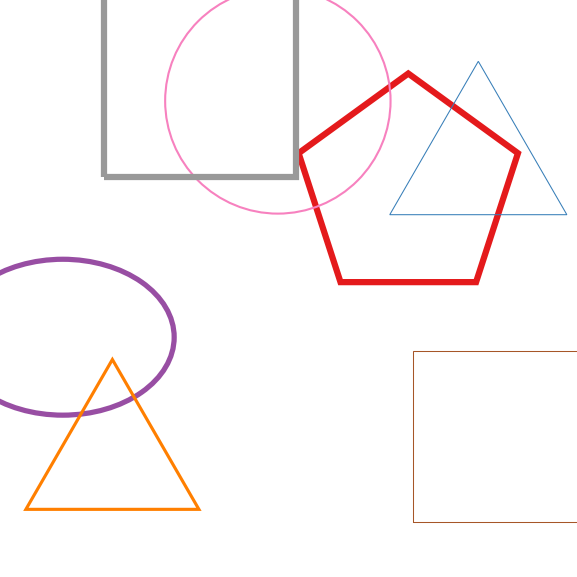[{"shape": "pentagon", "thickness": 3, "radius": 1.0, "center": [0.707, 0.672]}, {"shape": "triangle", "thickness": 0.5, "radius": 0.89, "center": [0.828, 0.716]}, {"shape": "oval", "thickness": 2.5, "radius": 0.96, "center": [0.109, 0.415]}, {"shape": "triangle", "thickness": 1.5, "radius": 0.86, "center": [0.195, 0.204]}, {"shape": "square", "thickness": 0.5, "radius": 0.74, "center": [0.863, 0.243]}, {"shape": "circle", "thickness": 1, "radius": 0.98, "center": [0.481, 0.824]}, {"shape": "square", "thickness": 3, "radius": 0.83, "center": [0.346, 0.859]}]